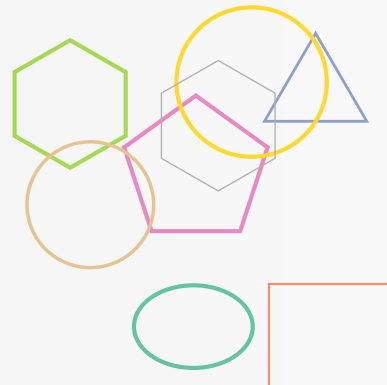[{"shape": "oval", "thickness": 3, "radius": 0.77, "center": [0.499, 0.152]}, {"shape": "square", "thickness": 1.5, "radius": 0.8, "center": [0.854, 0.103]}, {"shape": "triangle", "thickness": 2, "radius": 0.76, "center": [0.815, 0.761]}, {"shape": "pentagon", "thickness": 3, "radius": 0.97, "center": [0.505, 0.557]}, {"shape": "hexagon", "thickness": 3, "radius": 0.83, "center": [0.181, 0.73]}, {"shape": "circle", "thickness": 3, "radius": 0.97, "center": [0.649, 0.787]}, {"shape": "circle", "thickness": 2.5, "radius": 0.82, "center": [0.233, 0.468]}, {"shape": "hexagon", "thickness": 1, "radius": 0.85, "center": [0.563, 0.673]}]